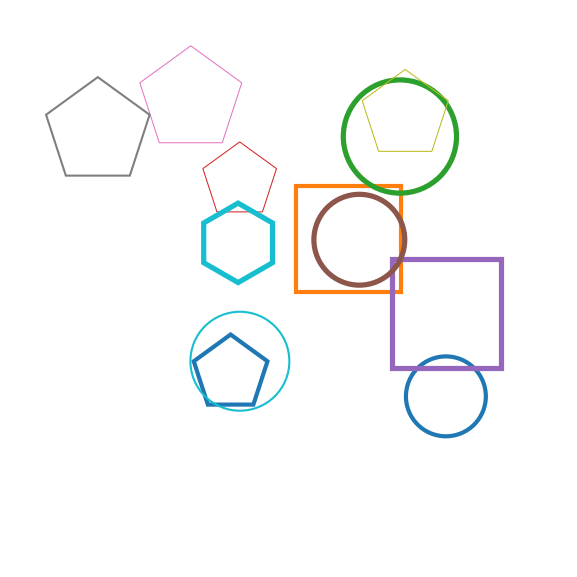[{"shape": "pentagon", "thickness": 2, "radius": 0.34, "center": [0.399, 0.353]}, {"shape": "circle", "thickness": 2, "radius": 0.35, "center": [0.772, 0.313]}, {"shape": "square", "thickness": 2, "radius": 0.46, "center": [0.603, 0.585]}, {"shape": "circle", "thickness": 2.5, "radius": 0.49, "center": [0.692, 0.763]}, {"shape": "pentagon", "thickness": 0.5, "radius": 0.34, "center": [0.415, 0.686]}, {"shape": "square", "thickness": 2.5, "radius": 0.47, "center": [0.773, 0.456]}, {"shape": "circle", "thickness": 2.5, "radius": 0.39, "center": [0.622, 0.584]}, {"shape": "pentagon", "thickness": 0.5, "radius": 0.46, "center": [0.33, 0.827]}, {"shape": "pentagon", "thickness": 1, "radius": 0.47, "center": [0.169, 0.771]}, {"shape": "pentagon", "thickness": 0.5, "radius": 0.39, "center": [0.702, 0.8]}, {"shape": "circle", "thickness": 1, "radius": 0.43, "center": [0.415, 0.374]}, {"shape": "hexagon", "thickness": 2.5, "radius": 0.34, "center": [0.412, 0.579]}]